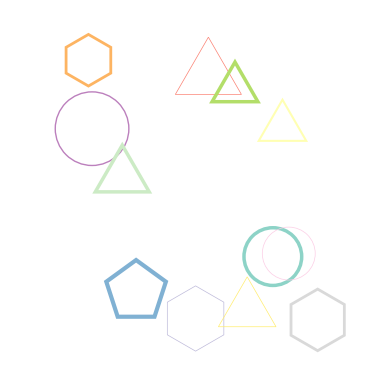[{"shape": "circle", "thickness": 2.5, "radius": 0.37, "center": [0.709, 0.334]}, {"shape": "triangle", "thickness": 1.5, "radius": 0.36, "center": [0.734, 0.67]}, {"shape": "hexagon", "thickness": 0.5, "radius": 0.42, "center": [0.508, 0.173]}, {"shape": "triangle", "thickness": 0.5, "radius": 0.5, "center": [0.541, 0.804]}, {"shape": "pentagon", "thickness": 3, "radius": 0.41, "center": [0.353, 0.243]}, {"shape": "hexagon", "thickness": 2, "radius": 0.34, "center": [0.23, 0.844]}, {"shape": "triangle", "thickness": 2.5, "radius": 0.34, "center": [0.61, 0.77]}, {"shape": "circle", "thickness": 0.5, "radius": 0.34, "center": [0.75, 0.341]}, {"shape": "hexagon", "thickness": 2, "radius": 0.4, "center": [0.825, 0.169]}, {"shape": "circle", "thickness": 1, "radius": 0.48, "center": [0.239, 0.666]}, {"shape": "triangle", "thickness": 2.5, "radius": 0.4, "center": [0.318, 0.542]}, {"shape": "triangle", "thickness": 0.5, "radius": 0.43, "center": [0.642, 0.195]}]